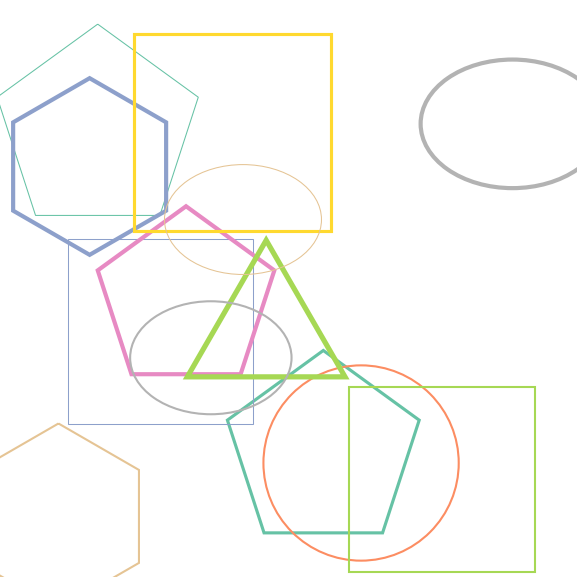[{"shape": "pentagon", "thickness": 1.5, "radius": 0.87, "center": [0.56, 0.218]}, {"shape": "pentagon", "thickness": 0.5, "radius": 0.92, "center": [0.169, 0.774]}, {"shape": "circle", "thickness": 1, "radius": 0.85, "center": [0.625, 0.197]}, {"shape": "hexagon", "thickness": 2, "radius": 0.76, "center": [0.155, 0.711]}, {"shape": "square", "thickness": 0.5, "radius": 0.8, "center": [0.279, 0.425]}, {"shape": "pentagon", "thickness": 2, "radius": 0.8, "center": [0.322, 0.481]}, {"shape": "square", "thickness": 1, "radius": 0.8, "center": [0.765, 0.168]}, {"shape": "triangle", "thickness": 2.5, "radius": 0.79, "center": [0.461, 0.425]}, {"shape": "square", "thickness": 1.5, "radius": 0.85, "center": [0.403, 0.77]}, {"shape": "hexagon", "thickness": 1, "radius": 0.8, "center": [0.101, 0.105]}, {"shape": "oval", "thickness": 0.5, "radius": 0.68, "center": [0.421, 0.619]}, {"shape": "oval", "thickness": 2, "radius": 0.8, "center": [0.887, 0.785]}, {"shape": "oval", "thickness": 1, "radius": 0.7, "center": [0.365, 0.38]}]